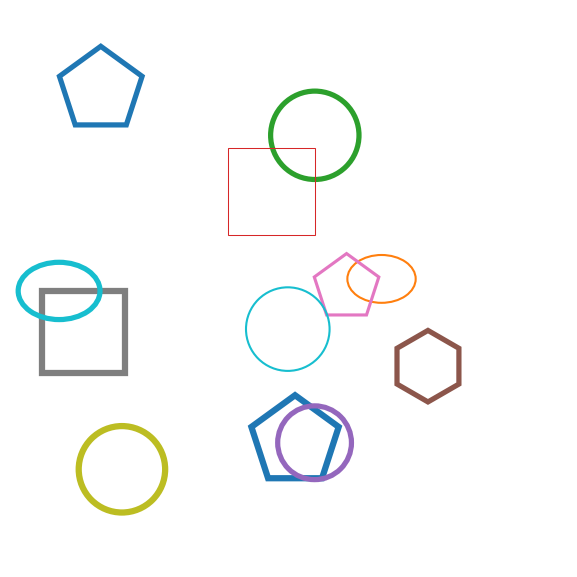[{"shape": "pentagon", "thickness": 3, "radius": 0.4, "center": [0.511, 0.235]}, {"shape": "pentagon", "thickness": 2.5, "radius": 0.38, "center": [0.174, 0.844]}, {"shape": "oval", "thickness": 1, "radius": 0.3, "center": [0.661, 0.516]}, {"shape": "circle", "thickness": 2.5, "radius": 0.38, "center": [0.545, 0.765]}, {"shape": "square", "thickness": 0.5, "radius": 0.38, "center": [0.47, 0.667]}, {"shape": "circle", "thickness": 2.5, "radius": 0.32, "center": [0.545, 0.232]}, {"shape": "hexagon", "thickness": 2.5, "radius": 0.31, "center": [0.741, 0.365]}, {"shape": "pentagon", "thickness": 1.5, "radius": 0.29, "center": [0.6, 0.501]}, {"shape": "square", "thickness": 3, "radius": 0.36, "center": [0.145, 0.424]}, {"shape": "circle", "thickness": 3, "radius": 0.37, "center": [0.211, 0.187]}, {"shape": "oval", "thickness": 2.5, "radius": 0.35, "center": [0.102, 0.495]}, {"shape": "circle", "thickness": 1, "radius": 0.36, "center": [0.498, 0.429]}]